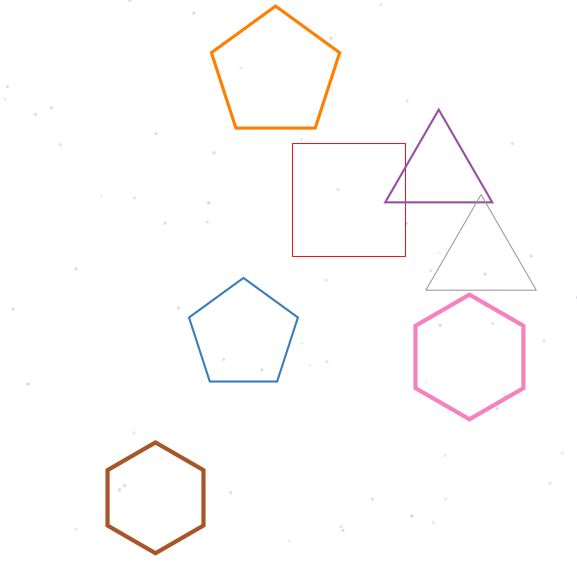[{"shape": "square", "thickness": 0.5, "radius": 0.49, "center": [0.604, 0.654]}, {"shape": "pentagon", "thickness": 1, "radius": 0.5, "center": [0.422, 0.419]}, {"shape": "triangle", "thickness": 1, "radius": 0.53, "center": [0.76, 0.702]}, {"shape": "pentagon", "thickness": 1.5, "radius": 0.58, "center": [0.477, 0.872]}, {"shape": "hexagon", "thickness": 2, "radius": 0.48, "center": [0.269, 0.137]}, {"shape": "hexagon", "thickness": 2, "radius": 0.54, "center": [0.813, 0.381]}, {"shape": "triangle", "thickness": 0.5, "radius": 0.55, "center": [0.833, 0.552]}]